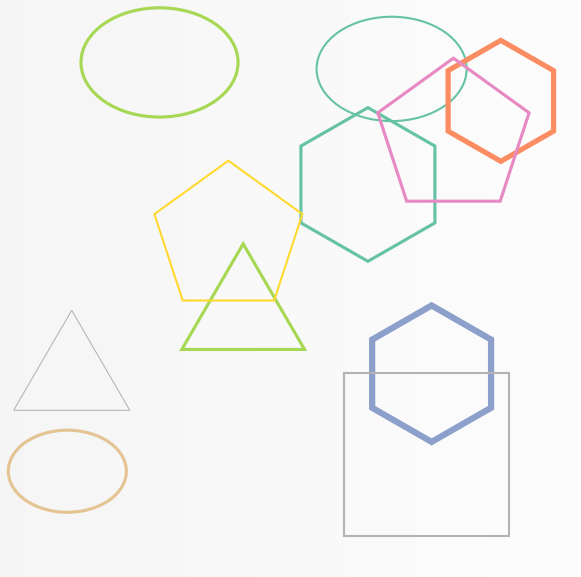[{"shape": "hexagon", "thickness": 1.5, "radius": 0.67, "center": [0.633, 0.68]}, {"shape": "oval", "thickness": 1, "radius": 0.65, "center": [0.674, 0.88]}, {"shape": "hexagon", "thickness": 2.5, "radius": 0.52, "center": [0.862, 0.824]}, {"shape": "hexagon", "thickness": 3, "radius": 0.59, "center": [0.743, 0.352]}, {"shape": "pentagon", "thickness": 1.5, "radius": 0.68, "center": [0.78, 0.762]}, {"shape": "oval", "thickness": 1.5, "radius": 0.68, "center": [0.274, 0.891]}, {"shape": "triangle", "thickness": 1.5, "radius": 0.61, "center": [0.418, 0.455]}, {"shape": "pentagon", "thickness": 1, "radius": 0.67, "center": [0.393, 0.587]}, {"shape": "oval", "thickness": 1.5, "radius": 0.51, "center": [0.116, 0.183]}, {"shape": "triangle", "thickness": 0.5, "radius": 0.58, "center": [0.123, 0.346]}, {"shape": "square", "thickness": 1, "radius": 0.71, "center": [0.734, 0.213]}]